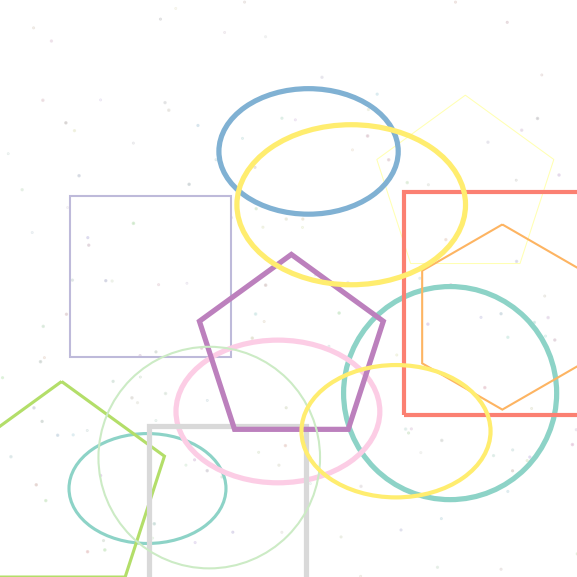[{"shape": "oval", "thickness": 1.5, "radius": 0.68, "center": [0.255, 0.153]}, {"shape": "circle", "thickness": 2.5, "radius": 0.92, "center": [0.779, 0.318]}, {"shape": "pentagon", "thickness": 0.5, "radius": 0.81, "center": [0.806, 0.673]}, {"shape": "square", "thickness": 1, "radius": 0.7, "center": [0.261, 0.52]}, {"shape": "square", "thickness": 2, "radius": 0.97, "center": [0.894, 0.474]}, {"shape": "oval", "thickness": 2.5, "radius": 0.78, "center": [0.534, 0.737]}, {"shape": "hexagon", "thickness": 1, "radius": 0.8, "center": [0.87, 0.45]}, {"shape": "pentagon", "thickness": 1.5, "radius": 0.94, "center": [0.107, 0.151]}, {"shape": "oval", "thickness": 2.5, "radius": 0.88, "center": [0.481, 0.287]}, {"shape": "square", "thickness": 2.5, "radius": 0.68, "center": [0.394, 0.125]}, {"shape": "pentagon", "thickness": 2.5, "radius": 0.84, "center": [0.505, 0.391]}, {"shape": "circle", "thickness": 1, "radius": 0.96, "center": [0.362, 0.207]}, {"shape": "oval", "thickness": 2, "radius": 0.82, "center": [0.686, 0.252]}, {"shape": "oval", "thickness": 2.5, "radius": 0.99, "center": [0.608, 0.645]}]